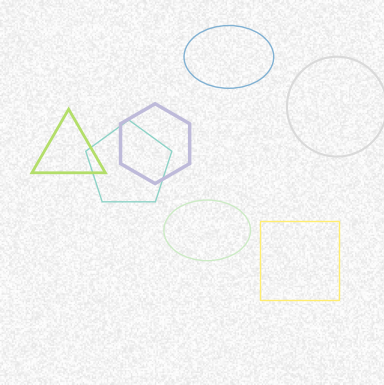[{"shape": "pentagon", "thickness": 1, "radius": 0.59, "center": [0.335, 0.571]}, {"shape": "hexagon", "thickness": 2.5, "radius": 0.52, "center": [0.403, 0.627]}, {"shape": "oval", "thickness": 1, "radius": 0.58, "center": [0.594, 0.852]}, {"shape": "triangle", "thickness": 2, "radius": 0.55, "center": [0.178, 0.606]}, {"shape": "circle", "thickness": 1.5, "radius": 0.65, "center": [0.875, 0.723]}, {"shape": "oval", "thickness": 1, "radius": 0.56, "center": [0.538, 0.402]}, {"shape": "square", "thickness": 1, "radius": 0.51, "center": [0.778, 0.324]}]